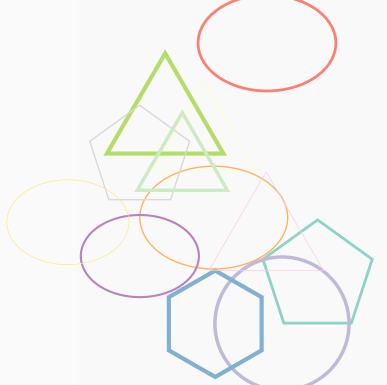[{"shape": "pentagon", "thickness": 2, "radius": 0.74, "center": [0.82, 0.281]}, {"shape": "triangle", "thickness": 0.5, "radius": 0.77, "center": [0.527, 0.634]}, {"shape": "circle", "thickness": 2.5, "radius": 0.87, "center": [0.728, 0.159]}, {"shape": "oval", "thickness": 2, "radius": 0.89, "center": [0.689, 0.888]}, {"shape": "hexagon", "thickness": 3, "radius": 0.69, "center": [0.555, 0.159]}, {"shape": "oval", "thickness": 1, "radius": 0.95, "center": [0.552, 0.435]}, {"shape": "triangle", "thickness": 3, "radius": 0.87, "center": [0.426, 0.688]}, {"shape": "triangle", "thickness": 0.5, "radius": 0.86, "center": [0.687, 0.383]}, {"shape": "pentagon", "thickness": 1, "radius": 0.68, "center": [0.361, 0.591]}, {"shape": "oval", "thickness": 1.5, "radius": 0.76, "center": [0.361, 0.335]}, {"shape": "triangle", "thickness": 2.5, "radius": 0.67, "center": [0.47, 0.573]}, {"shape": "oval", "thickness": 0.5, "radius": 0.79, "center": [0.175, 0.423]}]